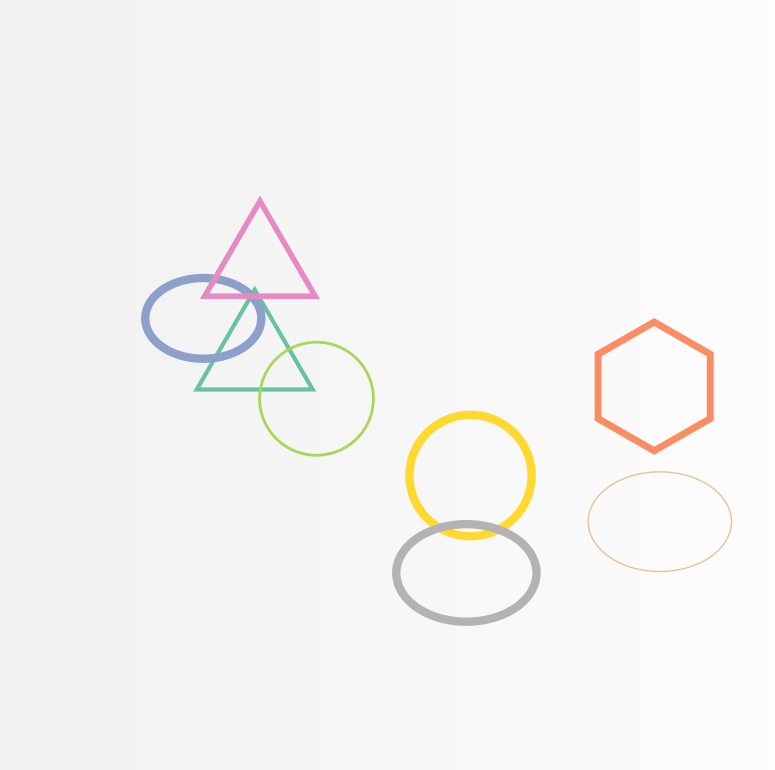[{"shape": "triangle", "thickness": 1.5, "radius": 0.43, "center": [0.329, 0.537]}, {"shape": "hexagon", "thickness": 2.5, "radius": 0.42, "center": [0.844, 0.498]}, {"shape": "oval", "thickness": 3, "radius": 0.37, "center": [0.262, 0.587]}, {"shape": "triangle", "thickness": 2, "radius": 0.41, "center": [0.335, 0.657]}, {"shape": "circle", "thickness": 1, "radius": 0.37, "center": [0.408, 0.482]}, {"shape": "circle", "thickness": 3, "radius": 0.39, "center": [0.607, 0.382]}, {"shape": "oval", "thickness": 0.5, "radius": 0.46, "center": [0.851, 0.323]}, {"shape": "oval", "thickness": 3, "radius": 0.45, "center": [0.602, 0.256]}]